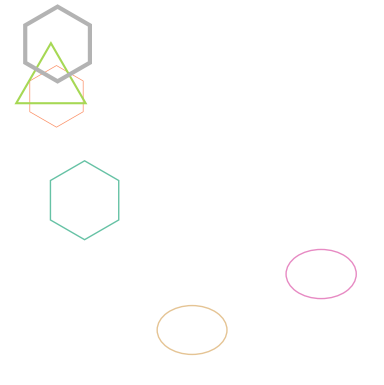[{"shape": "hexagon", "thickness": 1, "radius": 0.51, "center": [0.22, 0.48]}, {"shape": "hexagon", "thickness": 0.5, "radius": 0.4, "center": [0.147, 0.75]}, {"shape": "oval", "thickness": 1, "radius": 0.46, "center": [0.834, 0.288]}, {"shape": "triangle", "thickness": 1.5, "radius": 0.52, "center": [0.132, 0.784]}, {"shape": "oval", "thickness": 1, "radius": 0.45, "center": [0.499, 0.143]}, {"shape": "hexagon", "thickness": 3, "radius": 0.48, "center": [0.15, 0.886]}]